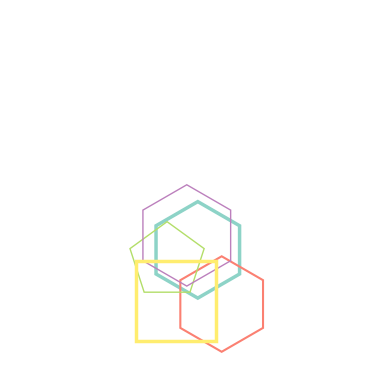[{"shape": "hexagon", "thickness": 2.5, "radius": 0.63, "center": [0.514, 0.351]}, {"shape": "hexagon", "thickness": 1.5, "radius": 0.62, "center": [0.576, 0.21]}, {"shape": "pentagon", "thickness": 1, "radius": 0.51, "center": [0.434, 0.323]}, {"shape": "hexagon", "thickness": 1, "radius": 0.66, "center": [0.485, 0.388]}, {"shape": "square", "thickness": 2.5, "radius": 0.52, "center": [0.458, 0.218]}]